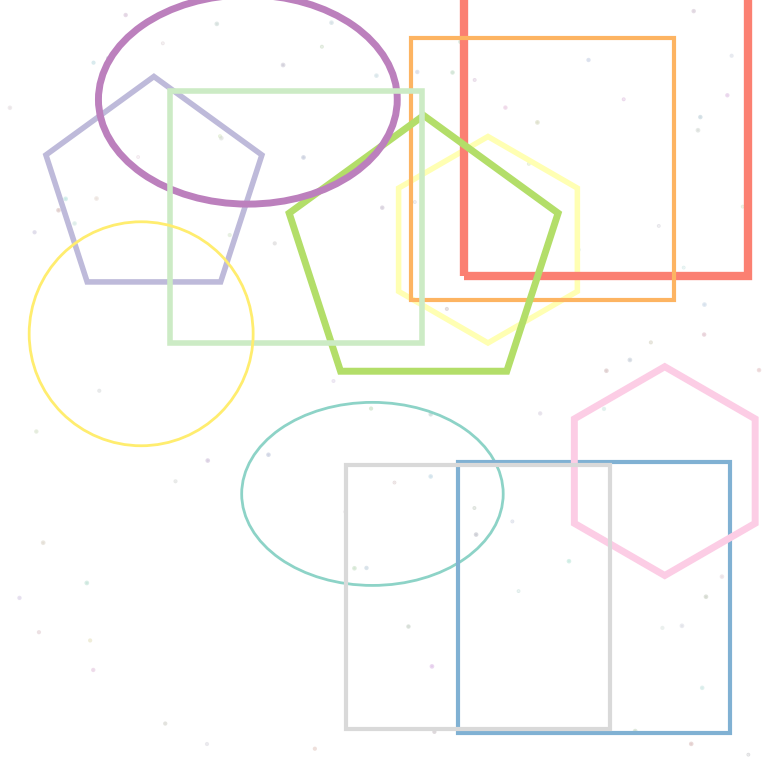[{"shape": "oval", "thickness": 1, "radius": 0.85, "center": [0.484, 0.359]}, {"shape": "hexagon", "thickness": 2, "radius": 0.67, "center": [0.634, 0.689]}, {"shape": "pentagon", "thickness": 2, "radius": 0.74, "center": [0.2, 0.753]}, {"shape": "square", "thickness": 3, "radius": 0.92, "center": [0.787, 0.826]}, {"shape": "square", "thickness": 1.5, "radius": 0.88, "center": [0.771, 0.224]}, {"shape": "square", "thickness": 1.5, "radius": 0.85, "center": [0.704, 0.781]}, {"shape": "pentagon", "thickness": 2.5, "radius": 0.92, "center": [0.55, 0.666]}, {"shape": "hexagon", "thickness": 2.5, "radius": 0.68, "center": [0.863, 0.388]}, {"shape": "square", "thickness": 1.5, "radius": 0.86, "center": [0.621, 0.224]}, {"shape": "oval", "thickness": 2.5, "radius": 0.97, "center": [0.322, 0.871]}, {"shape": "square", "thickness": 2, "radius": 0.82, "center": [0.384, 0.718]}, {"shape": "circle", "thickness": 1, "radius": 0.73, "center": [0.183, 0.567]}]